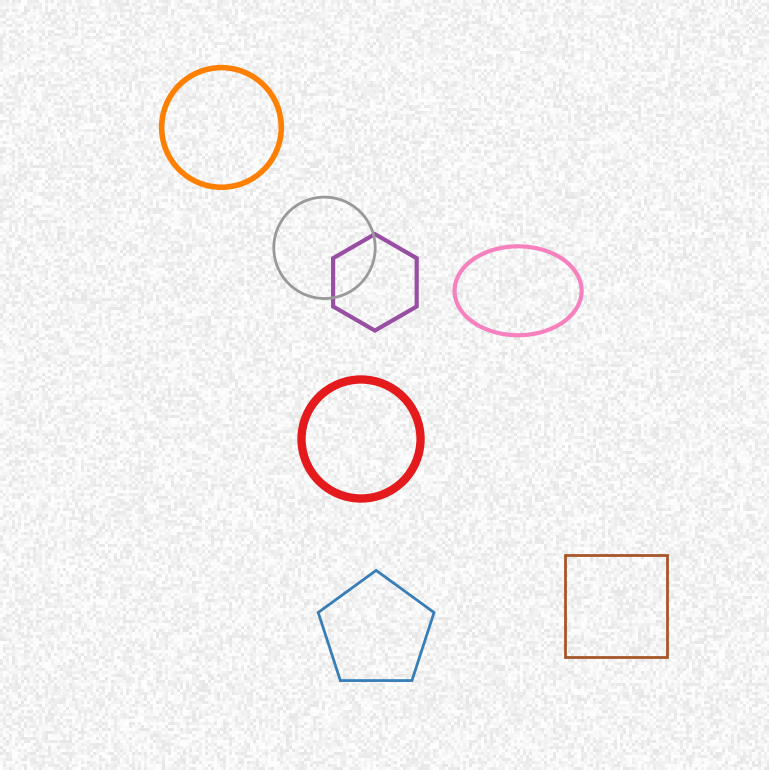[{"shape": "circle", "thickness": 3, "radius": 0.39, "center": [0.469, 0.43]}, {"shape": "pentagon", "thickness": 1, "radius": 0.4, "center": [0.488, 0.18]}, {"shape": "hexagon", "thickness": 1.5, "radius": 0.31, "center": [0.487, 0.633]}, {"shape": "circle", "thickness": 2, "radius": 0.39, "center": [0.288, 0.835]}, {"shape": "square", "thickness": 1, "radius": 0.33, "center": [0.8, 0.213]}, {"shape": "oval", "thickness": 1.5, "radius": 0.41, "center": [0.673, 0.622]}, {"shape": "circle", "thickness": 1, "radius": 0.33, "center": [0.421, 0.678]}]